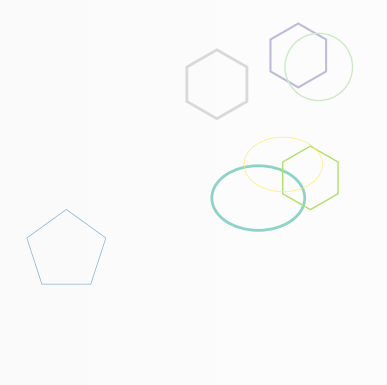[{"shape": "oval", "thickness": 2, "radius": 0.6, "center": [0.667, 0.486]}, {"shape": "hexagon", "thickness": 1.5, "radius": 0.41, "center": [0.77, 0.856]}, {"shape": "pentagon", "thickness": 0.5, "radius": 0.54, "center": [0.171, 0.349]}, {"shape": "hexagon", "thickness": 1, "radius": 0.41, "center": [0.801, 0.538]}, {"shape": "hexagon", "thickness": 2, "radius": 0.45, "center": [0.56, 0.781]}, {"shape": "circle", "thickness": 1, "radius": 0.44, "center": [0.823, 0.826]}, {"shape": "oval", "thickness": 0.5, "radius": 0.51, "center": [0.731, 0.573]}]